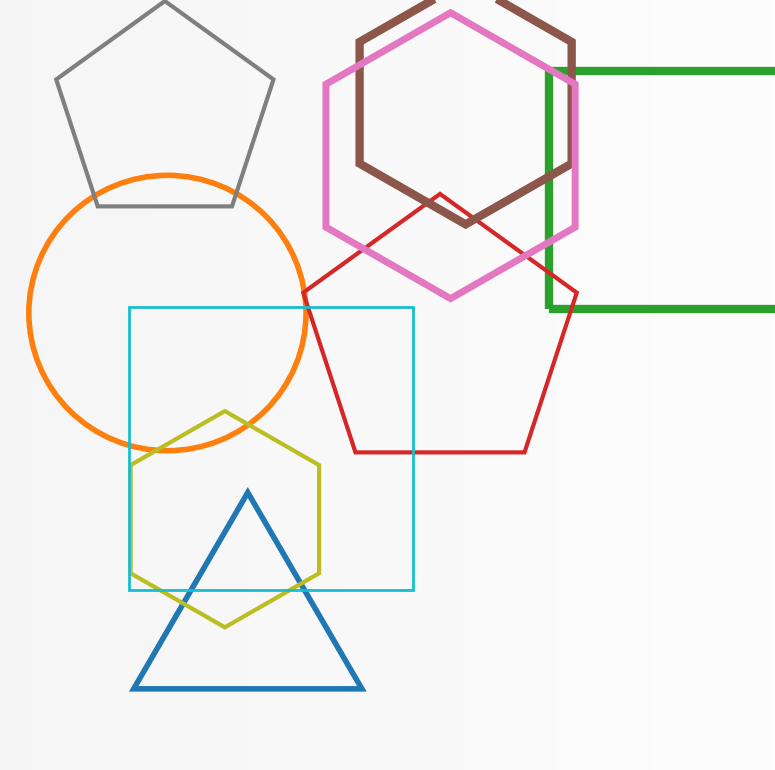[{"shape": "triangle", "thickness": 2, "radius": 0.85, "center": [0.32, 0.19]}, {"shape": "circle", "thickness": 2, "radius": 0.89, "center": [0.216, 0.593]}, {"shape": "square", "thickness": 3, "radius": 0.77, "center": [0.863, 0.753]}, {"shape": "pentagon", "thickness": 1.5, "radius": 0.93, "center": [0.568, 0.563]}, {"shape": "hexagon", "thickness": 3, "radius": 0.79, "center": [0.601, 0.867]}, {"shape": "hexagon", "thickness": 2.5, "radius": 0.93, "center": [0.581, 0.798]}, {"shape": "pentagon", "thickness": 1.5, "radius": 0.74, "center": [0.213, 0.851]}, {"shape": "hexagon", "thickness": 1.5, "radius": 0.7, "center": [0.29, 0.326]}, {"shape": "square", "thickness": 1, "radius": 0.92, "center": [0.35, 0.417]}]